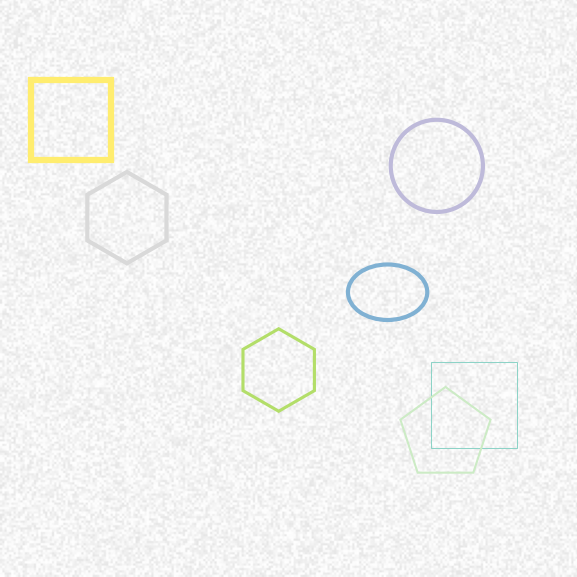[{"shape": "square", "thickness": 0.5, "radius": 0.37, "center": [0.821, 0.297]}, {"shape": "circle", "thickness": 2, "radius": 0.4, "center": [0.756, 0.712]}, {"shape": "oval", "thickness": 2, "radius": 0.34, "center": [0.671, 0.493]}, {"shape": "hexagon", "thickness": 1.5, "radius": 0.36, "center": [0.483, 0.358]}, {"shape": "hexagon", "thickness": 2, "radius": 0.4, "center": [0.22, 0.622]}, {"shape": "pentagon", "thickness": 1, "radius": 0.41, "center": [0.771, 0.247]}, {"shape": "square", "thickness": 3, "radius": 0.34, "center": [0.123, 0.791]}]